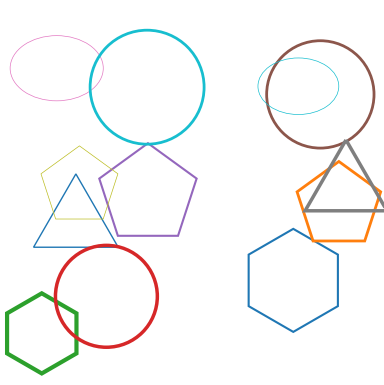[{"shape": "triangle", "thickness": 1, "radius": 0.63, "center": [0.197, 0.421]}, {"shape": "hexagon", "thickness": 1.5, "radius": 0.67, "center": [0.762, 0.272]}, {"shape": "pentagon", "thickness": 2, "radius": 0.57, "center": [0.88, 0.466]}, {"shape": "hexagon", "thickness": 3, "radius": 0.52, "center": [0.108, 0.134]}, {"shape": "circle", "thickness": 2.5, "radius": 0.66, "center": [0.276, 0.23]}, {"shape": "pentagon", "thickness": 1.5, "radius": 0.66, "center": [0.384, 0.495]}, {"shape": "circle", "thickness": 2, "radius": 0.7, "center": [0.832, 0.755]}, {"shape": "oval", "thickness": 0.5, "radius": 0.6, "center": [0.147, 0.823]}, {"shape": "triangle", "thickness": 2.5, "radius": 0.61, "center": [0.899, 0.514]}, {"shape": "pentagon", "thickness": 0.5, "radius": 0.53, "center": [0.206, 0.516]}, {"shape": "circle", "thickness": 2, "radius": 0.74, "center": [0.382, 0.774]}, {"shape": "oval", "thickness": 0.5, "radius": 0.52, "center": [0.775, 0.776]}]